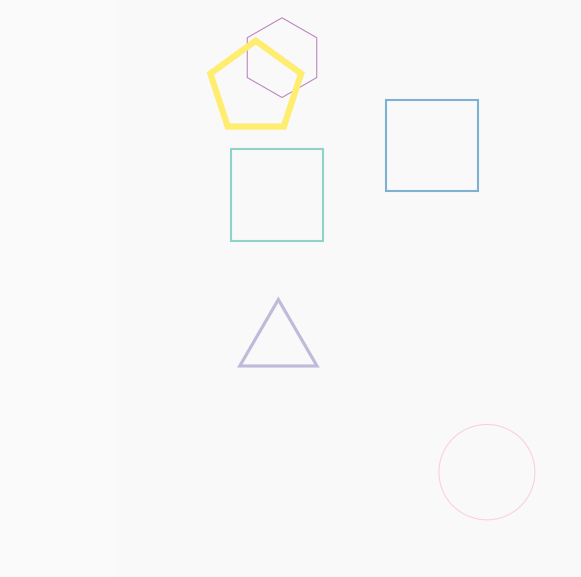[{"shape": "square", "thickness": 1, "radius": 0.4, "center": [0.476, 0.662]}, {"shape": "triangle", "thickness": 1.5, "radius": 0.38, "center": [0.479, 0.404]}, {"shape": "square", "thickness": 1, "radius": 0.4, "center": [0.744, 0.747]}, {"shape": "circle", "thickness": 0.5, "radius": 0.41, "center": [0.838, 0.182]}, {"shape": "hexagon", "thickness": 0.5, "radius": 0.35, "center": [0.485, 0.899]}, {"shape": "pentagon", "thickness": 3, "radius": 0.41, "center": [0.44, 0.846]}]